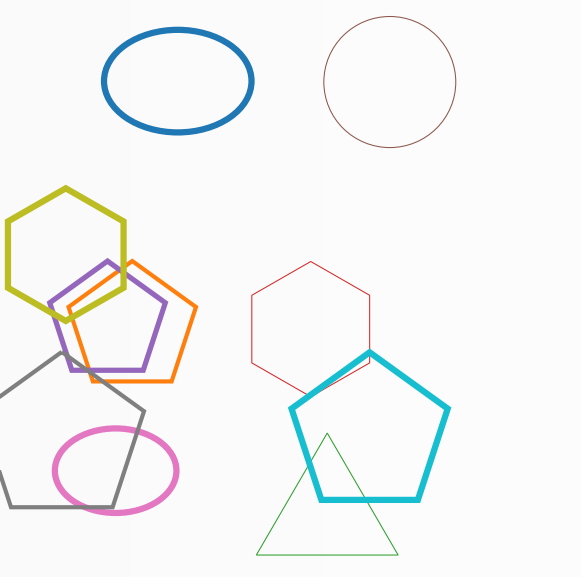[{"shape": "oval", "thickness": 3, "radius": 0.63, "center": [0.306, 0.859]}, {"shape": "pentagon", "thickness": 2, "radius": 0.58, "center": [0.228, 0.432]}, {"shape": "triangle", "thickness": 0.5, "radius": 0.7, "center": [0.563, 0.108]}, {"shape": "hexagon", "thickness": 0.5, "radius": 0.59, "center": [0.535, 0.429]}, {"shape": "pentagon", "thickness": 2.5, "radius": 0.52, "center": [0.185, 0.443]}, {"shape": "circle", "thickness": 0.5, "radius": 0.57, "center": [0.671, 0.857]}, {"shape": "oval", "thickness": 3, "radius": 0.52, "center": [0.199, 0.184]}, {"shape": "pentagon", "thickness": 2, "radius": 0.74, "center": [0.106, 0.241]}, {"shape": "hexagon", "thickness": 3, "radius": 0.57, "center": [0.113, 0.558]}, {"shape": "pentagon", "thickness": 3, "radius": 0.71, "center": [0.636, 0.248]}]